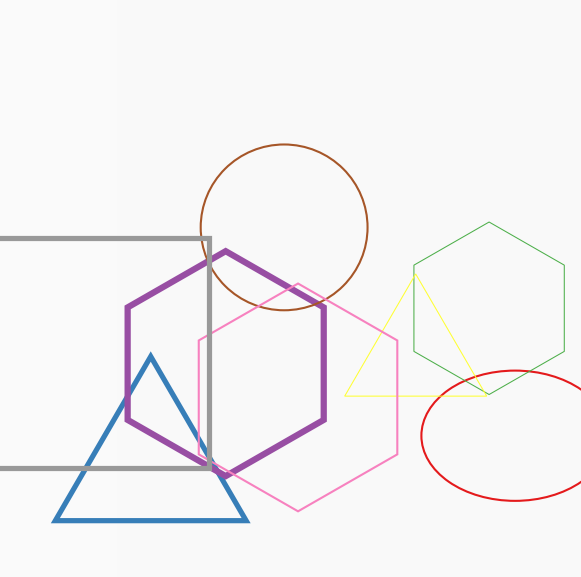[{"shape": "oval", "thickness": 1, "radius": 0.81, "center": [0.886, 0.245]}, {"shape": "triangle", "thickness": 2.5, "radius": 0.95, "center": [0.259, 0.192]}, {"shape": "hexagon", "thickness": 0.5, "radius": 0.75, "center": [0.841, 0.465]}, {"shape": "hexagon", "thickness": 3, "radius": 0.97, "center": [0.388, 0.369]}, {"shape": "triangle", "thickness": 0.5, "radius": 0.71, "center": [0.715, 0.384]}, {"shape": "circle", "thickness": 1, "radius": 0.72, "center": [0.489, 0.605]}, {"shape": "hexagon", "thickness": 1, "radius": 0.99, "center": [0.513, 0.311]}, {"shape": "square", "thickness": 2.5, "radius": 1.0, "center": [0.161, 0.388]}]